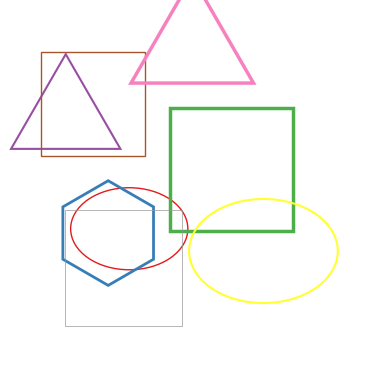[{"shape": "oval", "thickness": 1, "radius": 0.76, "center": [0.336, 0.406]}, {"shape": "hexagon", "thickness": 2, "radius": 0.68, "center": [0.281, 0.395]}, {"shape": "square", "thickness": 2.5, "radius": 0.8, "center": [0.602, 0.56]}, {"shape": "triangle", "thickness": 1.5, "radius": 0.82, "center": [0.171, 0.695]}, {"shape": "oval", "thickness": 1.5, "radius": 0.97, "center": [0.684, 0.348]}, {"shape": "square", "thickness": 1, "radius": 0.68, "center": [0.242, 0.729]}, {"shape": "triangle", "thickness": 2.5, "radius": 0.92, "center": [0.499, 0.876]}, {"shape": "square", "thickness": 0.5, "radius": 0.76, "center": [0.321, 0.304]}]